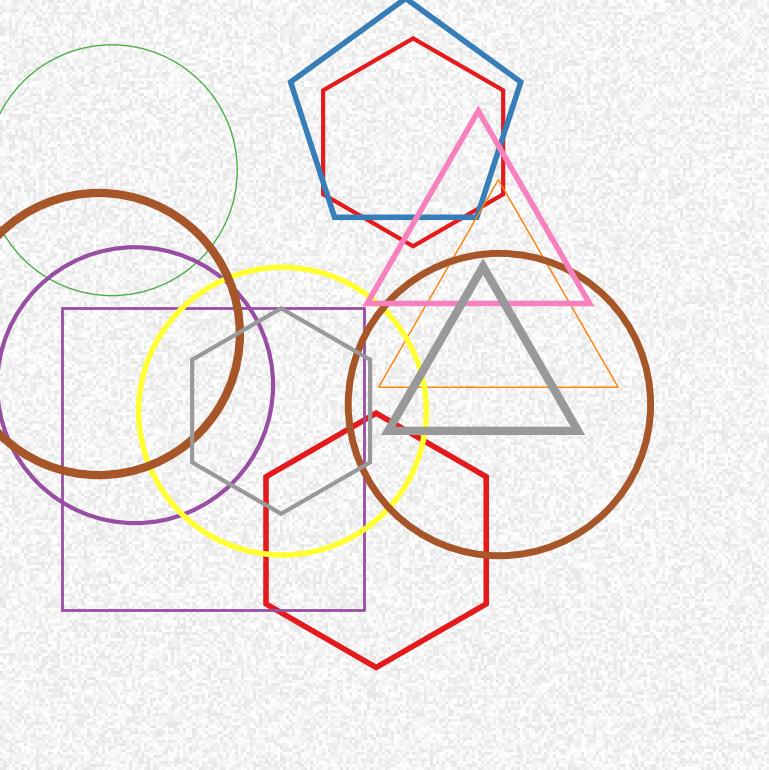[{"shape": "hexagon", "thickness": 2, "radius": 0.83, "center": [0.488, 0.298]}, {"shape": "hexagon", "thickness": 1.5, "radius": 0.67, "center": [0.537, 0.815]}, {"shape": "pentagon", "thickness": 2, "radius": 0.79, "center": [0.527, 0.845]}, {"shape": "circle", "thickness": 0.5, "radius": 0.81, "center": [0.145, 0.779]}, {"shape": "square", "thickness": 1, "radius": 0.98, "center": [0.277, 0.404]}, {"shape": "circle", "thickness": 1.5, "radius": 0.9, "center": [0.175, 0.5]}, {"shape": "triangle", "thickness": 0.5, "radius": 0.9, "center": [0.647, 0.587]}, {"shape": "circle", "thickness": 2, "radius": 0.93, "center": [0.367, 0.466]}, {"shape": "circle", "thickness": 3, "radius": 0.92, "center": [0.128, 0.566]}, {"shape": "circle", "thickness": 2.5, "radius": 0.98, "center": [0.649, 0.475]}, {"shape": "triangle", "thickness": 2, "radius": 0.83, "center": [0.621, 0.689]}, {"shape": "triangle", "thickness": 3, "radius": 0.71, "center": [0.627, 0.512]}, {"shape": "hexagon", "thickness": 1.5, "radius": 0.67, "center": [0.365, 0.466]}]